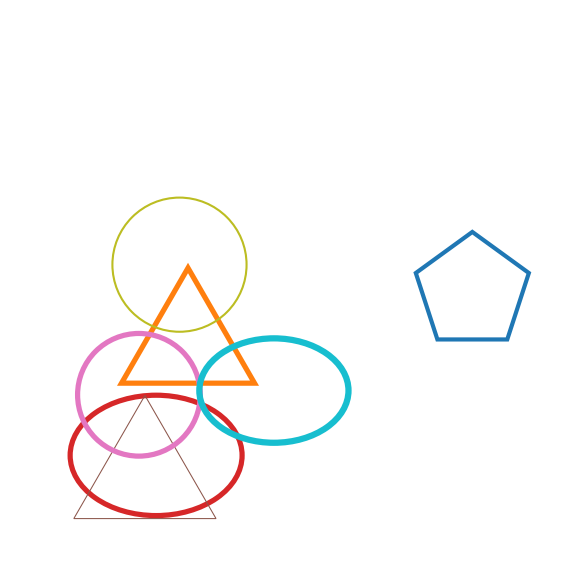[{"shape": "pentagon", "thickness": 2, "radius": 0.51, "center": [0.818, 0.495]}, {"shape": "triangle", "thickness": 2.5, "radius": 0.66, "center": [0.326, 0.402]}, {"shape": "oval", "thickness": 2.5, "radius": 0.74, "center": [0.27, 0.211]}, {"shape": "triangle", "thickness": 0.5, "radius": 0.71, "center": [0.251, 0.172]}, {"shape": "circle", "thickness": 2.5, "radius": 0.53, "center": [0.241, 0.316]}, {"shape": "circle", "thickness": 1, "radius": 0.58, "center": [0.311, 0.541]}, {"shape": "oval", "thickness": 3, "radius": 0.65, "center": [0.474, 0.323]}]